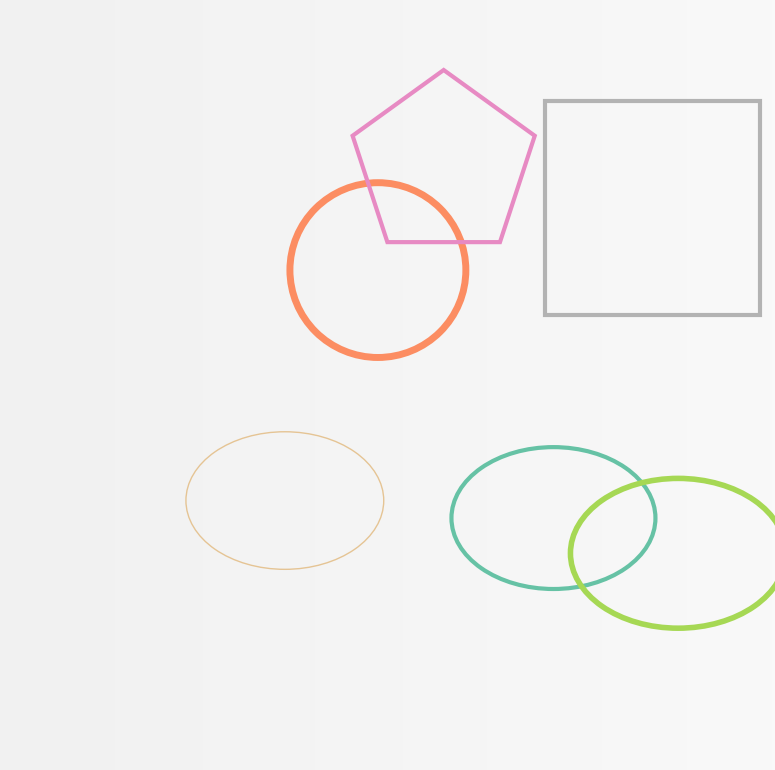[{"shape": "oval", "thickness": 1.5, "radius": 0.66, "center": [0.714, 0.327]}, {"shape": "circle", "thickness": 2.5, "radius": 0.57, "center": [0.488, 0.649]}, {"shape": "pentagon", "thickness": 1.5, "radius": 0.62, "center": [0.572, 0.786]}, {"shape": "oval", "thickness": 2, "radius": 0.69, "center": [0.875, 0.281]}, {"shape": "oval", "thickness": 0.5, "radius": 0.64, "center": [0.368, 0.35]}, {"shape": "square", "thickness": 1.5, "radius": 0.69, "center": [0.842, 0.73]}]